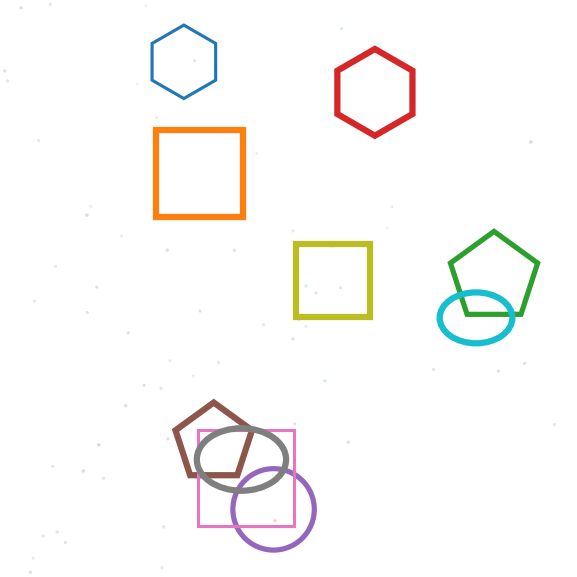[{"shape": "hexagon", "thickness": 1.5, "radius": 0.32, "center": [0.318, 0.892]}, {"shape": "square", "thickness": 3, "radius": 0.37, "center": [0.345, 0.699]}, {"shape": "pentagon", "thickness": 2.5, "radius": 0.4, "center": [0.855, 0.519]}, {"shape": "hexagon", "thickness": 3, "radius": 0.38, "center": [0.649, 0.839]}, {"shape": "circle", "thickness": 2.5, "radius": 0.35, "center": [0.474, 0.117]}, {"shape": "pentagon", "thickness": 3, "radius": 0.35, "center": [0.37, 0.233]}, {"shape": "square", "thickness": 1.5, "radius": 0.42, "center": [0.427, 0.171]}, {"shape": "oval", "thickness": 3, "radius": 0.39, "center": [0.418, 0.203]}, {"shape": "square", "thickness": 3, "radius": 0.32, "center": [0.577, 0.513]}, {"shape": "oval", "thickness": 3, "radius": 0.31, "center": [0.824, 0.449]}]